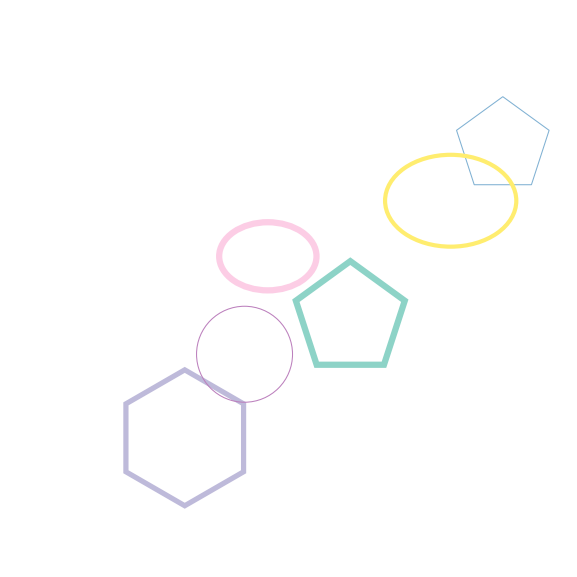[{"shape": "pentagon", "thickness": 3, "radius": 0.5, "center": [0.607, 0.448]}, {"shape": "hexagon", "thickness": 2.5, "radius": 0.59, "center": [0.32, 0.241]}, {"shape": "pentagon", "thickness": 0.5, "radius": 0.42, "center": [0.871, 0.747]}, {"shape": "oval", "thickness": 3, "radius": 0.42, "center": [0.464, 0.555]}, {"shape": "circle", "thickness": 0.5, "radius": 0.42, "center": [0.423, 0.386]}, {"shape": "oval", "thickness": 2, "radius": 0.57, "center": [0.78, 0.652]}]